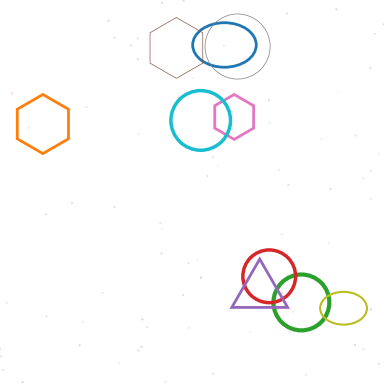[{"shape": "oval", "thickness": 2, "radius": 0.41, "center": [0.583, 0.883]}, {"shape": "hexagon", "thickness": 2, "radius": 0.38, "center": [0.111, 0.678]}, {"shape": "circle", "thickness": 3, "radius": 0.36, "center": [0.783, 0.214]}, {"shape": "circle", "thickness": 2.5, "radius": 0.34, "center": [0.699, 0.282]}, {"shape": "triangle", "thickness": 2, "radius": 0.42, "center": [0.675, 0.243]}, {"shape": "hexagon", "thickness": 0.5, "radius": 0.4, "center": [0.458, 0.875]}, {"shape": "hexagon", "thickness": 2, "radius": 0.29, "center": [0.608, 0.696]}, {"shape": "circle", "thickness": 0.5, "radius": 0.42, "center": [0.617, 0.879]}, {"shape": "oval", "thickness": 1.5, "radius": 0.3, "center": [0.892, 0.199]}, {"shape": "circle", "thickness": 2.5, "radius": 0.39, "center": [0.521, 0.687]}]